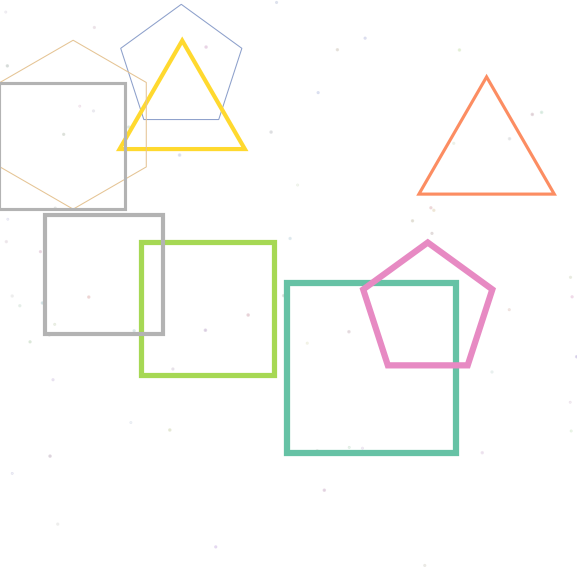[{"shape": "square", "thickness": 3, "radius": 0.73, "center": [0.643, 0.362]}, {"shape": "triangle", "thickness": 1.5, "radius": 0.68, "center": [0.843, 0.731]}, {"shape": "pentagon", "thickness": 0.5, "radius": 0.55, "center": [0.314, 0.881]}, {"shape": "pentagon", "thickness": 3, "radius": 0.59, "center": [0.741, 0.462]}, {"shape": "square", "thickness": 2.5, "radius": 0.58, "center": [0.359, 0.466]}, {"shape": "triangle", "thickness": 2, "radius": 0.63, "center": [0.316, 0.804]}, {"shape": "hexagon", "thickness": 0.5, "radius": 0.73, "center": [0.127, 0.783]}, {"shape": "square", "thickness": 2, "radius": 0.51, "center": [0.18, 0.524]}, {"shape": "square", "thickness": 1.5, "radius": 0.54, "center": [0.107, 0.746]}]